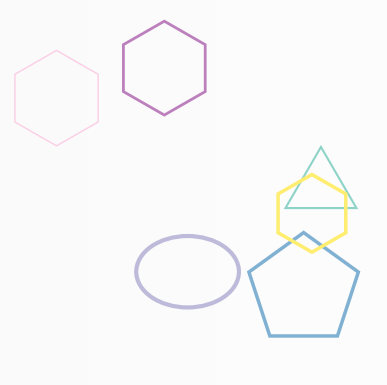[{"shape": "triangle", "thickness": 1.5, "radius": 0.53, "center": [0.828, 0.512]}, {"shape": "oval", "thickness": 3, "radius": 0.66, "center": [0.484, 0.294]}, {"shape": "pentagon", "thickness": 2.5, "radius": 0.74, "center": [0.784, 0.247]}, {"shape": "hexagon", "thickness": 1, "radius": 0.62, "center": [0.146, 0.745]}, {"shape": "hexagon", "thickness": 2, "radius": 0.61, "center": [0.424, 0.823]}, {"shape": "hexagon", "thickness": 2.5, "radius": 0.5, "center": [0.805, 0.446]}]